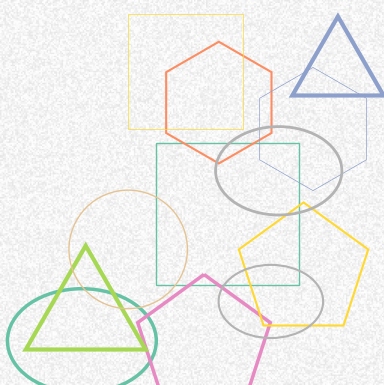[{"shape": "oval", "thickness": 2.5, "radius": 0.97, "center": [0.213, 0.115]}, {"shape": "square", "thickness": 1, "radius": 0.93, "center": [0.592, 0.444]}, {"shape": "hexagon", "thickness": 1.5, "radius": 0.79, "center": [0.568, 0.734]}, {"shape": "hexagon", "thickness": 0.5, "radius": 0.8, "center": [0.813, 0.665]}, {"shape": "triangle", "thickness": 3, "radius": 0.68, "center": [0.878, 0.82]}, {"shape": "pentagon", "thickness": 2.5, "radius": 0.91, "center": [0.53, 0.106]}, {"shape": "triangle", "thickness": 3, "radius": 0.9, "center": [0.223, 0.182]}, {"shape": "pentagon", "thickness": 1.5, "radius": 0.88, "center": [0.788, 0.297]}, {"shape": "square", "thickness": 0.5, "radius": 0.75, "center": [0.482, 0.814]}, {"shape": "circle", "thickness": 1, "radius": 0.77, "center": [0.333, 0.352]}, {"shape": "oval", "thickness": 2, "radius": 0.82, "center": [0.724, 0.556]}, {"shape": "oval", "thickness": 1.5, "radius": 0.68, "center": [0.704, 0.217]}]